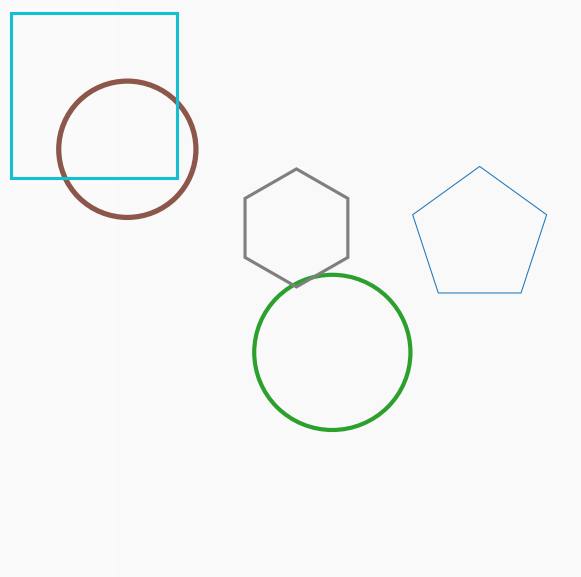[{"shape": "pentagon", "thickness": 0.5, "radius": 0.61, "center": [0.825, 0.59]}, {"shape": "circle", "thickness": 2, "radius": 0.67, "center": [0.572, 0.389]}, {"shape": "circle", "thickness": 2.5, "radius": 0.59, "center": [0.219, 0.741]}, {"shape": "hexagon", "thickness": 1.5, "radius": 0.51, "center": [0.51, 0.604]}, {"shape": "square", "thickness": 1.5, "radius": 0.71, "center": [0.162, 0.833]}]